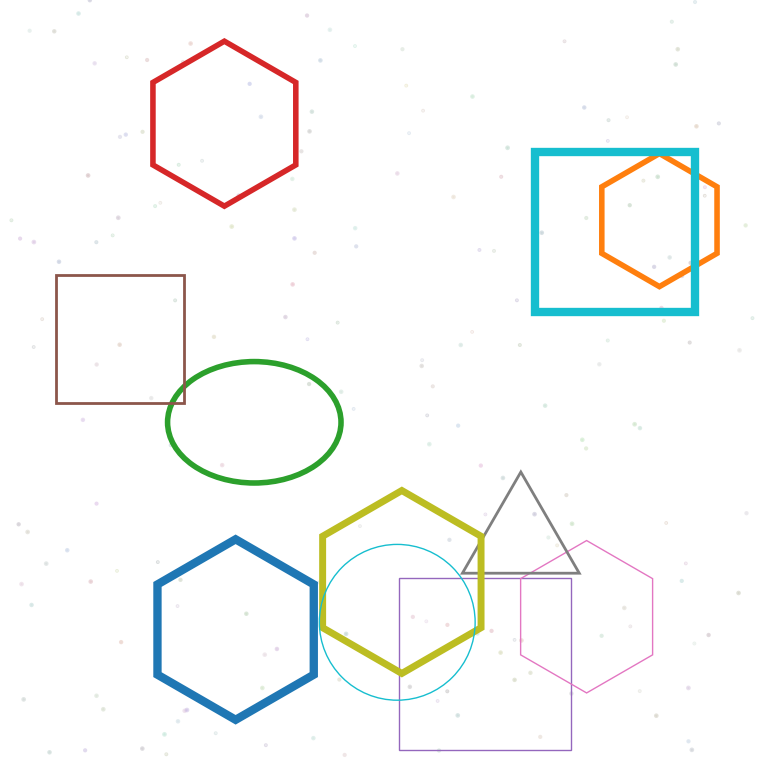[{"shape": "hexagon", "thickness": 3, "radius": 0.59, "center": [0.306, 0.182]}, {"shape": "hexagon", "thickness": 2, "radius": 0.43, "center": [0.856, 0.714]}, {"shape": "oval", "thickness": 2, "radius": 0.56, "center": [0.33, 0.452]}, {"shape": "hexagon", "thickness": 2, "radius": 0.54, "center": [0.291, 0.839]}, {"shape": "square", "thickness": 0.5, "radius": 0.56, "center": [0.63, 0.137]}, {"shape": "square", "thickness": 1, "radius": 0.42, "center": [0.156, 0.56]}, {"shape": "hexagon", "thickness": 0.5, "radius": 0.49, "center": [0.762, 0.199]}, {"shape": "triangle", "thickness": 1, "radius": 0.44, "center": [0.676, 0.299]}, {"shape": "hexagon", "thickness": 2.5, "radius": 0.59, "center": [0.522, 0.244]}, {"shape": "square", "thickness": 3, "radius": 0.52, "center": [0.799, 0.699]}, {"shape": "circle", "thickness": 0.5, "radius": 0.51, "center": [0.516, 0.192]}]